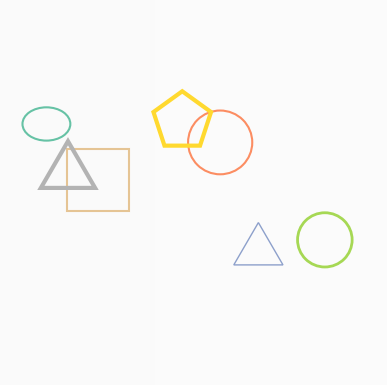[{"shape": "oval", "thickness": 1.5, "radius": 0.31, "center": [0.12, 0.678]}, {"shape": "circle", "thickness": 1.5, "radius": 0.41, "center": [0.568, 0.63]}, {"shape": "triangle", "thickness": 1, "radius": 0.37, "center": [0.667, 0.349]}, {"shape": "circle", "thickness": 2, "radius": 0.35, "center": [0.838, 0.377]}, {"shape": "pentagon", "thickness": 3, "radius": 0.39, "center": [0.47, 0.685]}, {"shape": "square", "thickness": 1.5, "radius": 0.4, "center": [0.254, 0.533]}, {"shape": "triangle", "thickness": 3, "radius": 0.4, "center": [0.175, 0.552]}]